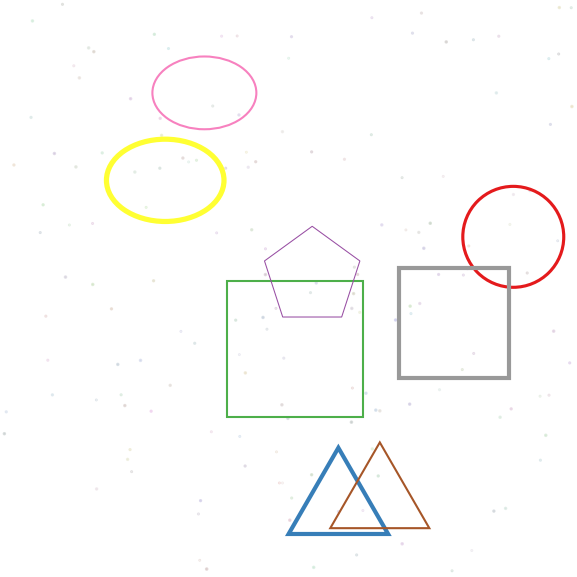[{"shape": "circle", "thickness": 1.5, "radius": 0.44, "center": [0.889, 0.589]}, {"shape": "triangle", "thickness": 2, "radius": 0.5, "center": [0.586, 0.124]}, {"shape": "square", "thickness": 1, "radius": 0.59, "center": [0.51, 0.395]}, {"shape": "pentagon", "thickness": 0.5, "radius": 0.43, "center": [0.541, 0.52]}, {"shape": "oval", "thickness": 2.5, "radius": 0.51, "center": [0.286, 0.687]}, {"shape": "triangle", "thickness": 1, "radius": 0.5, "center": [0.658, 0.134]}, {"shape": "oval", "thickness": 1, "radius": 0.45, "center": [0.354, 0.838]}, {"shape": "square", "thickness": 2, "radius": 0.48, "center": [0.786, 0.439]}]